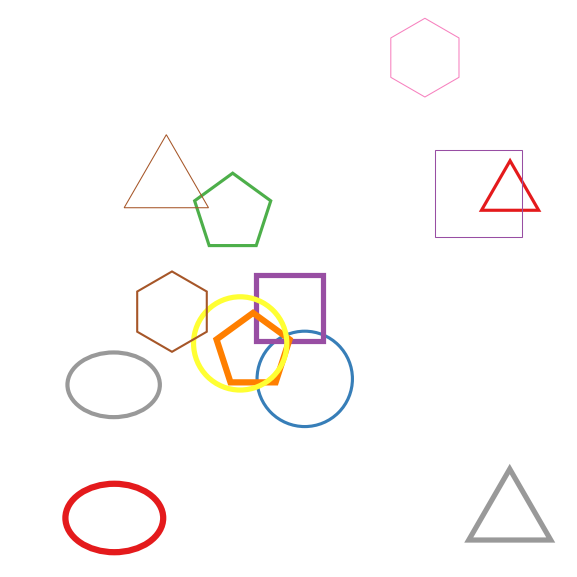[{"shape": "triangle", "thickness": 1.5, "radius": 0.29, "center": [0.883, 0.664]}, {"shape": "oval", "thickness": 3, "radius": 0.42, "center": [0.198, 0.102]}, {"shape": "circle", "thickness": 1.5, "radius": 0.41, "center": [0.528, 0.343]}, {"shape": "pentagon", "thickness": 1.5, "radius": 0.35, "center": [0.403, 0.63]}, {"shape": "square", "thickness": 2.5, "radius": 0.29, "center": [0.502, 0.466]}, {"shape": "square", "thickness": 0.5, "radius": 0.37, "center": [0.828, 0.665]}, {"shape": "pentagon", "thickness": 3, "radius": 0.33, "center": [0.438, 0.391]}, {"shape": "circle", "thickness": 2.5, "radius": 0.4, "center": [0.416, 0.404]}, {"shape": "triangle", "thickness": 0.5, "radius": 0.42, "center": [0.288, 0.682]}, {"shape": "hexagon", "thickness": 1, "radius": 0.35, "center": [0.298, 0.46]}, {"shape": "hexagon", "thickness": 0.5, "radius": 0.34, "center": [0.736, 0.899]}, {"shape": "oval", "thickness": 2, "radius": 0.4, "center": [0.197, 0.333]}, {"shape": "triangle", "thickness": 2.5, "radius": 0.41, "center": [0.883, 0.105]}]